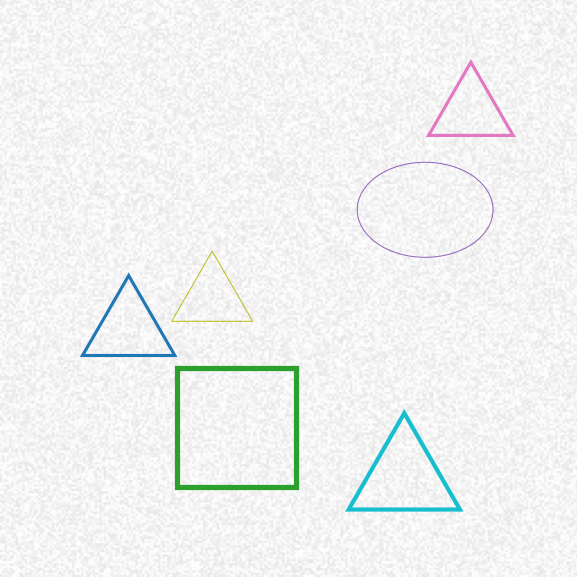[{"shape": "triangle", "thickness": 1.5, "radius": 0.46, "center": [0.223, 0.43]}, {"shape": "square", "thickness": 2.5, "radius": 0.51, "center": [0.409, 0.259]}, {"shape": "oval", "thickness": 0.5, "radius": 0.59, "center": [0.736, 0.636]}, {"shape": "triangle", "thickness": 1.5, "radius": 0.42, "center": [0.815, 0.807]}, {"shape": "triangle", "thickness": 0.5, "radius": 0.4, "center": [0.368, 0.483]}, {"shape": "triangle", "thickness": 2, "radius": 0.56, "center": [0.7, 0.172]}]